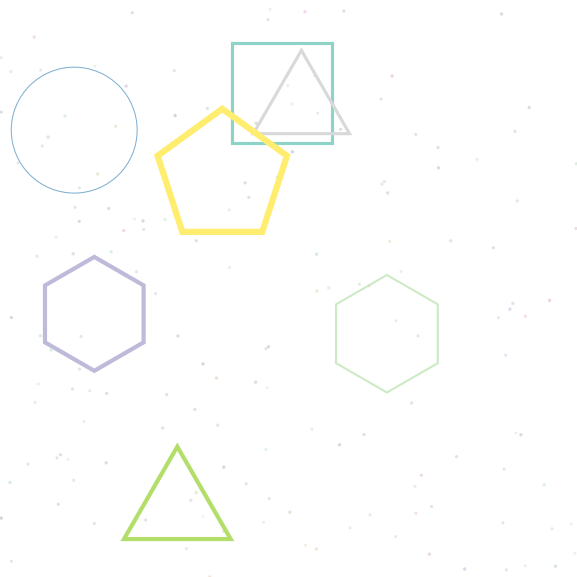[{"shape": "square", "thickness": 1.5, "radius": 0.43, "center": [0.488, 0.838]}, {"shape": "hexagon", "thickness": 2, "radius": 0.49, "center": [0.163, 0.456]}, {"shape": "circle", "thickness": 0.5, "radius": 0.55, "center": [0.129, 0.774]}, {"shape": "triangle", "thickness": 2, "radius": 0.53, "center": [0.307, 0.119]}, {"shape": "triangle", "thickness": 1.5, "radius": 0.48, "center": [0.522, 0.816]}, {"shape": "hexagon", "thickness": 1, "radius": 0.51, "center": [0.67, 0.421]}, {"shape": "pentagon", "thickness": 3, "radius": 0.59, "center": [0.385, 0.693]}]